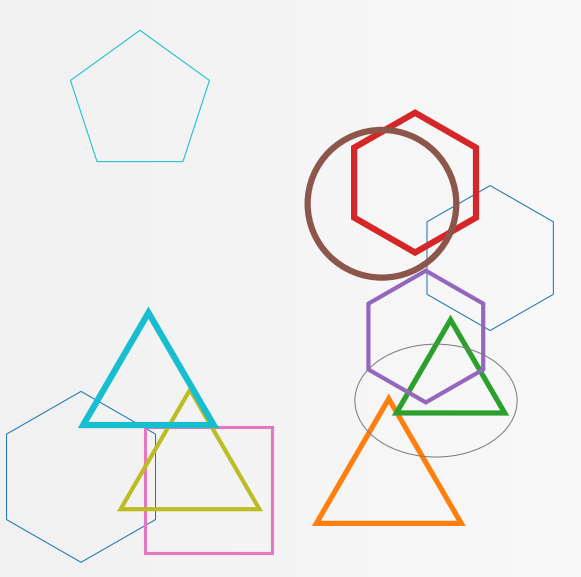[{"shape": "hexagon", "thickness": 0.5, "radius": 0.74, "center": [0.139, 0.173]}, {"shape": "hexagon", "thickness": 0.5, "radius": 0.63, "center": [0.843, 0.552]}, {"shape": "triangle", "thickness": 2.5, "radius": 0.72, "center": [0.669, 0.165]}, {"shape": "triangle", "thickness": 2.5, "radius": 0.54, "center": [0.775, 0.338]}, {"shape": "hexagon", "thickness": 3, "radius": 0.61, "center": [0.714, 0.683]}, {"shape": "hexagon", "thickness": 2, "radius": 0.57, "center": [0.733, 0.416]}, {"shape": "circle", "thickness": 3, "radius": 0.64, "center": [0.657, 0.646]}, {"shape": "square", "thickness": 1.5, "radius": 0.55, "center": [0.358, 0.151]}, {"shape": "oval", "thickness": 0.5, "radius": 0.7, "center": [0.75, 0.305]}, {"shape": "triangle", "thickness": 2, "radius": 0.69, "center": [0.327, 0.186]}, {"shape": "triangle", "thickness": 3, "radius": 0.65, "center": [0.255, 0.328]}, {"shape": "pentagon", "thickness": 0.5, "radius": 0.63, "center": [0.241, 0.821]}]